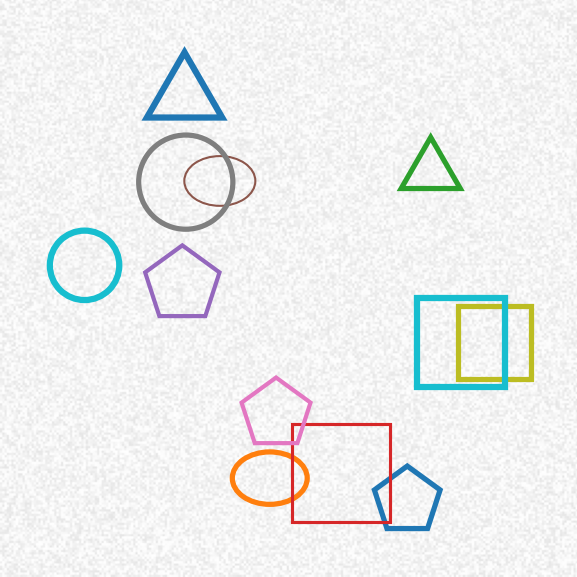[{"shape": "triangle", "thickness": 3, "radius": 0.38, "center": [0.32, 0.833]}, {"shape": "pentagon", "thickness": 2.5, "radius": 0.3, "center": [0.705, 0.132]}, {"shape": "oval", "thickness": 2.5, "radius": 0.32, "center": [0.467, 0.171]}, {"shape": "triangle", "thickness": 2.5, "radius": 0.3, "center": [0.746, 0.702]}, {"shape": "square", "thickness": 1.5, "radius": 0.42, "center": [0.591, 0.18]}, {"shape": "pentagon", "thickness": 2, "radius": 0.34, "center": [0.316, 0.507]}, {"shape": "oval", "thickness": 1, "radius": 0.31, "center": [0.381, 0.686]}, {"shape": "pentagon", "thickness": 2, "radius": 0.31, "center": [0.478, 0.283]}, {"shape": "circle", "thickness": 2.5, "radius": 0.41, "center": [0.322, 0.684]}, {"shape": "square", "thickness": 2.5, "radius": 0.32, "center": [0.856, 0.407]}, {"shape": "circle", "thickness": 3, "radius": 0.3, "center": [0.146, 0.54]}, {"shape": "square", "thickness": 3, "radius": 0.38, "center": [0.798, 0.406]}]